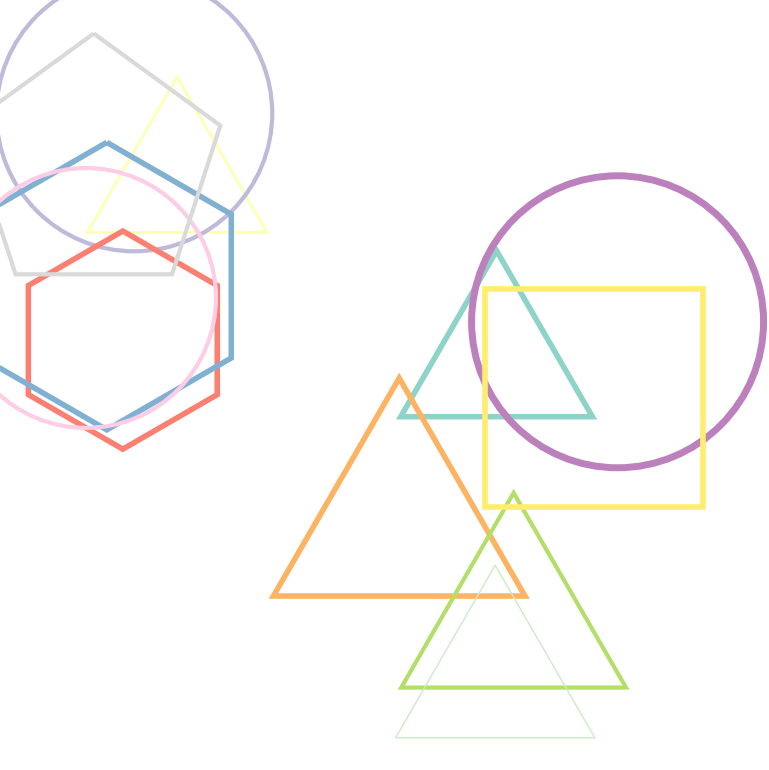[{"shape": "triangle", "thickness": 2, "radius": 0.72, "center": [0.645, 0.531]}, {"shape": "triangle", "thickness": 1, "radius": 0.67, "center": [0.23, 0.766]}, {"shape": "circle", "thickness": 1.5, "radius": 0.9, "center": [0.174, 0.853]}, {"shape": "hexagon", "thickness": 2, "radius": 0.71, "center": [0.16, 0.558]}, {"shape": "hexagon", "thickness": 2, "radius": 0.93, "center": [0.139, 0.628]}, {"shape": "triangle", "thickness": 2, "radius": 0.94, "center": [0.518, 0.32]}, {"shape": "triangle", "thickness": 1.5, "radius": 0.84, "center": [0.667, 0.191]}, {"shape": "circle", "thickness": 1.5, "radius": 0.84, "center": [0.112, 0.613]}, {"shape": "pentagon", "thickness": 1.5, "radius": 0.86, "center": [0.122, 0.784]}, {"shape": "circle", "thickness": 2.5, "radius": 0.95, "center": [0.802, 0.582]}, {"shape": "triangle", "thickness": 0.5, "radius": 0.75, "center": [0.643, 0.117]}, {"shape": "square", "thickness": 2, "radius": 0.71, "center": [0.772, 0.483]}]